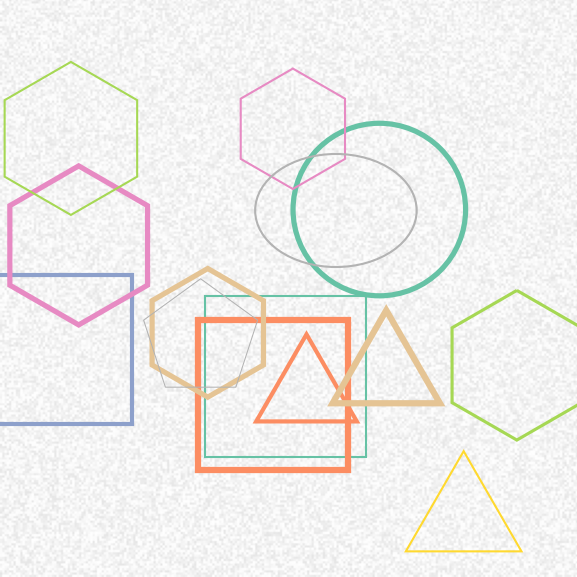[{"shape": "circle", "thickness": 2.5, "radius": 0.75, "center": [0.657, 0.636]}, {"shape": "square", "thickness": 1, "radius": 0.7, "center": [0.495, 0.347]}, {"shape": "triangle", "thickness": 2, "radius": 0.5, "center": [0.531, 0.32]}, {"shape": "square", "thickness": 3, "radius": 0.65, "center": [0.472, 0.315]}, {"shape": "square", "thickness": 2, "radius": 0.64, "center": [0.101, 0.394]}, {"shape": "hexagon", "thickness": 1, "radius": 0.52, "center": [0.507, 0.776]}, {"shape": "hexagon", "thickness": 2.5, "radius": 0.69, "center": [0.136, 0.574]}, {"shape": "hexagon", "thickness": 1, "radius": 0.66, "center": [0.123, 0.759]}, {"shape": "hexagon", "thickness": 1.5, "radius": 0.65, "center": [0.895, 0.367]}, {"shape": "triangle", "thickness": 1, "radius": 0.58, "center": [0.803, 0.102]}, {"shape": "hexagon", "thickness": 2.5, "radius": 0.56, "center": [0.36, 0.423]}, {"shape": "triangle", "thickness": 3, "radius": 0.54, "center": [0.669, 0.354]}, {"shape": "oval", "thickness": 1, "radius": 0.7, "center": [0.582, 0.635]}, {"shape": "pentagon", "thickness": 0.5, "radius": 0.52, "center": [0.347, 0.413]}]